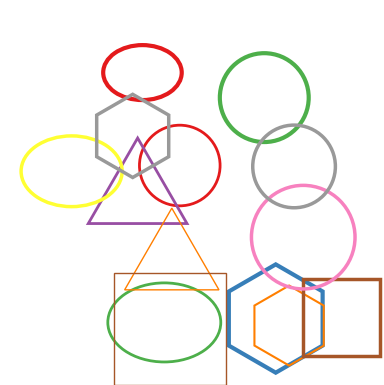[{"shape": "circle", "thickness": 2, "radius": 0.52, "center": [0.467, 0.57]}, {"shape": "oval", "thickness": 3, "radius": 0.51, "center": [0.37, 0.811]}, {"shape": "hexagon", "thickness": 3, "radius": 0.7, "center": [0.716, 0.173]}, {"shape": "oval", "thickness": 2, "radius": 0.73, "center": [0.427, 0.163]}, {"shape": "circle", "thickness": 3, "radius": 0.58, "center": [0.686, 0.746]}, {"shape": "triangle", "thickness": 2, "radius": 0.74, "center": [0.358, 0.493]}, {"shape": "hexagon", "thickness": 1.5, "radius": 0.52, "center": [0.751, 0.154]}, {"shape": "triangle", "thickness": 1, "radius": 0.71, "center": [0.446, 0.318]}, {"shape": "oval", "thickness": 2.5, "radius": 0.66, "center": [0.186, 0.555]}, {"shape": "square", "thickness": 1, "radius": 0.72, "center": [0.441, 0.145]}, {"shape": "square", "thickness": 2.5, "radius": 0.5, "center": [0.888, 0.176]}, {"shape": "circle", "thickness": 2.5, "radius": 0.67, "center": [0.788, 0.384]}, {"shape": "hexagon", "thickness": 2.5, "radius": 0.54, "center": [0.345, 0.647]}, {"shape": "circle", "thickness": 2.5, "radius": 0.54, "center": [0.764, 0.568]}]